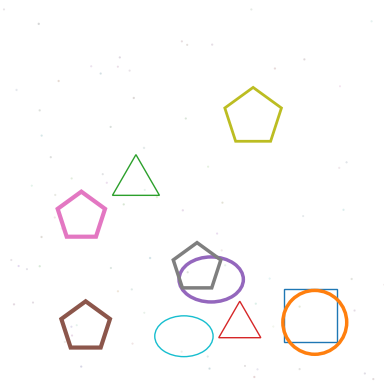[{"shape": "square", "thickness": 1, "radius": 0.34, "center": [0.806, 0.181]}, {"shape": "circle", "thickness": 2.5, "radius": 0.41, "center": [0.818, 0.163]}, {"shape": "triangle", "thickness": 1, "radius": 0.35, "center": [0.353, 0.528]}, {"shape": "triangle", "thickness": 1, "radius": 0.32, "center": [0.623, 0.154]}, {"shape": "oval", "thickness": 2.5, "radius": 0.42, "center": [0.549, 0.274]}, {"shape": "pentagon", "thickness": 3, "radius": 0.33, "center": [0.222, 0.151]}, {"shape": "pentagon", "thickness": 3, "radius": 0.32, "center": [0.211, 0.438]}, {"shape": "pentagon", "thickness": 2.5, "radius": 0.32, "center": [0.512, 0.305]}, {"shape": "pentagon", "thickness": 2, "radius": 0.39, "center": [0.657, 0.696]}, {"shape": "oval", "thickness": 1, "radius": 0.38, "center": [0.478, 0.127]}]